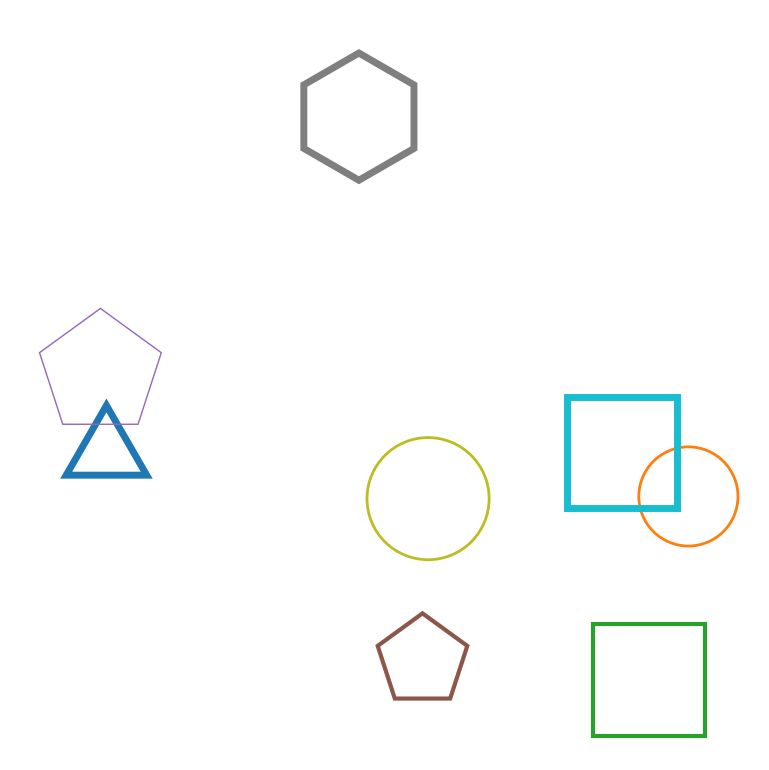[{"shape": "triangle", "thickness": 2.5, "radius": 0.3, "center": [0.138, 0.413]}, {"shape": "circle", "thickness": 1, "radius": 0.32, "center": [0.894, 0.355]}, {"shape": "square", "thickness": 1.5, "radius": 0.36, "center": [0.843, 0.117]}, {"shape": "pentagon", "thickness": 0.5, "radius": 0.42, "center": [0.13, 0.516]}, {"shape": "pentagon", "thickness": 1.5, "radius": 0.31, "center": [0.549, 0.142]}, {"shape": "hexagon", "thickness": 2.5, "radius": 0.41, "center": [0.466, 0.849]}, {"shape": "circle", "thickness": 1, "radius": 0.4, "center": [0.556, 0.352]}, {"shape": "square", "thickness": 2.5, "radius": 0.36, "center": [0.808, 0.413]}]